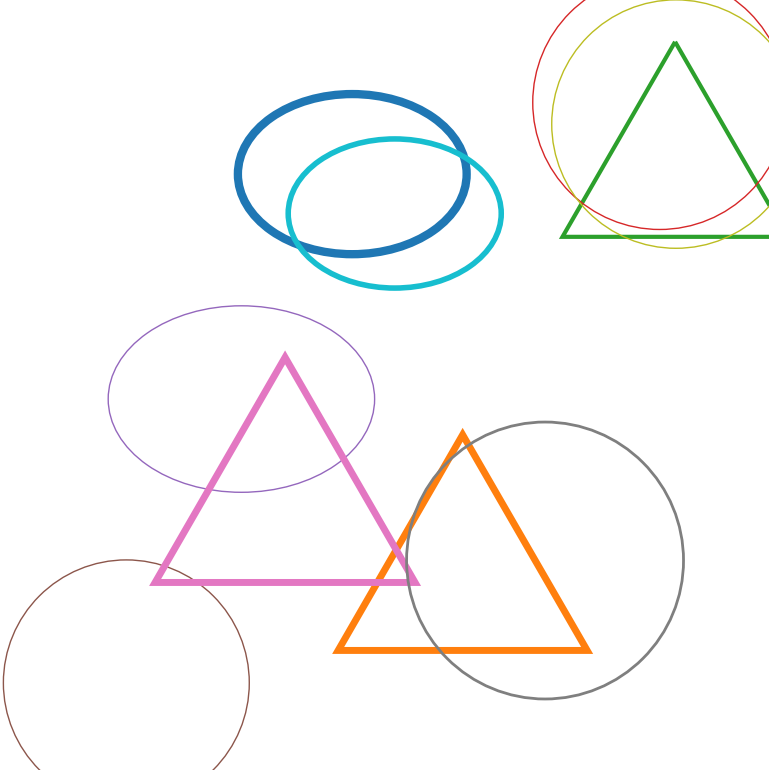[{"shape": "oval", "thickness": 3, "radius": 0.74, "center": [0.457, 0.774]}, {"shape": "triangle", "thickness": 2.5, "radius": 0.93, "center": [0.601, 0.249]}, {"shape": "triangle", "thickness": 1.5, "radius": 0.84, "center": [0.877, 0.777]}, {"shape": "circle", "thickness": 0.5, "radius": 0.82, "center": [0.857, 0.867]}, {"shape": "oval", "thickness": 0.5, "radius": 0.86, "center": [0.314, 0.482]}, {"shape": "circle", "thickness": 0.5, "radius": 0.8, "center": [0.164, 0.113]}, {"shape": "triangle", "thickness": 2.5, "radius": 0.97, "center": [0.37, 0.341]}, {"shape": "circle", "thickness": 1, "radius": 0.9, "center": [0.708, 0.272]}, {"shape": "circle", "thickness": 0.5, "radius": 0.81, "center": [0.878, 0.839]}, {"shape": "oval", "thickness": 2, "radius": 0.69, "center": [0.513, 0.723]}]